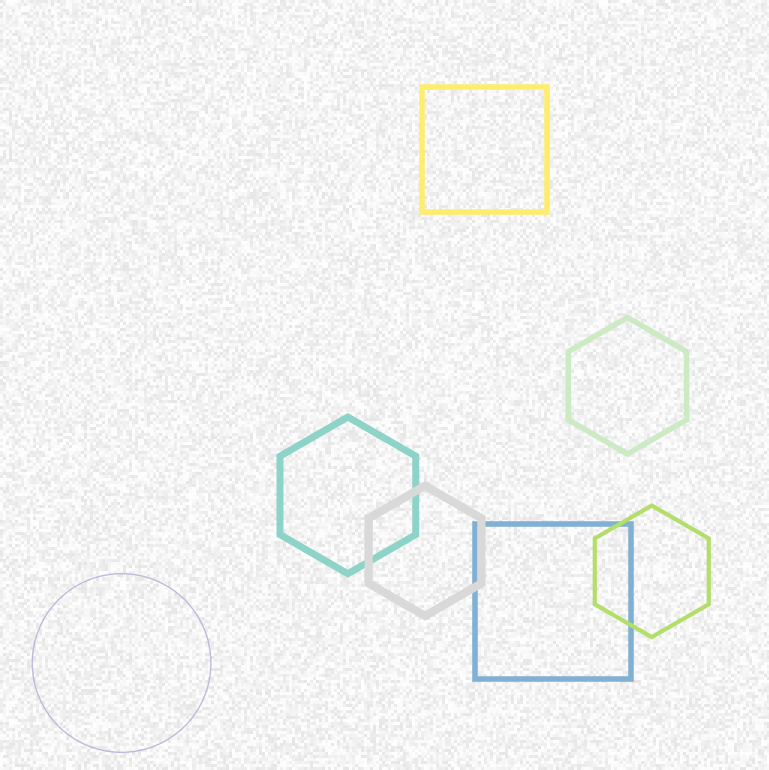[{"shape": "hexagon", "thickness": 2.5, "radius": 0.51, "center": [0.452, 0.357]}, {"shape": "circle", "thickness": 0.5, "radius": 0.58, "center": [0.158, 0.139]}, {"shape": "square", "thickness": 2, "radius": 0.5, "center": [0.718, 0.219]}, {"shape": "hexagon", "thickness": 1.5, "radius": 0.43, "center": [0.846, 0.258]}, {"shape": "hexagon", "thickness": 3, "radius": 0.42, "center": [0.552, 0.285]}, {"shape": "hexagon", "thickness": 2, "radius": 0.44, "center": [0.815, 0.499]}, {"shape": "square", "thickness": 2, "radius": 0.41, "center": [0.63, 0.806]}]